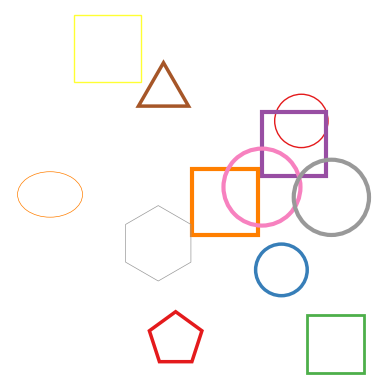[{"shape": "pentagon", "thickness": 2.5, "radius": 0.36, "center": [0.456, 0.119]}, {"shape": "circle", "thickness": 1, "radius": 0.35, "center": [0.783, 0.686]}, {"shape": "circle", "thickness": 2.5, "radius": 0.34, "center": [0.731, 0.299]}, {"shape": "square", "thickness": 2, "radius": 0.37, "center": [0.871, 0.107]}, {"shape": "square", "thickness": 3, "radius": 0.41, "center": [0.763, 0.626]}, {"shape": "oval", "thickness": 0.5, "radius": 0.42, "center": [0.13, 0.495]}, {"shape": "square", "thickness": 3, "radius": 0.43, "center": [0.585, 0.475]}, {"shape": "square", "thickness": 1, "radius": 0.43, "center": [0.28, 0.873]}, {"shape": "triangle", "thickness": 2.5, "radius": 0.38, "center": [0.425, 0.762]}, {"shape": "circle", "thickness": 3, "radius": 0.5, "center": [0.68, 0.514]}, {"shape": "hexagon", "thickness": 0.5, "radius": 0.49, "center": [0.411, 0.368]}, {"shape": "circle", "thickness": 3, "radius": 0.49, "center": [0.861, 0.487]}]